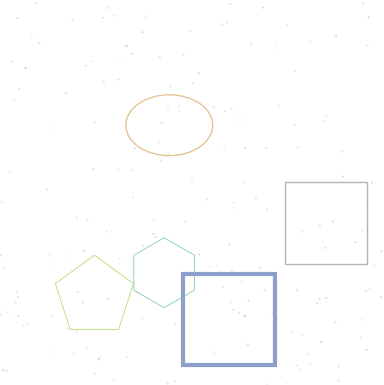[{"shape": "hexagon", "thickness": 0.5, "radius": 0.45, "center": [0.426, 0.292]}, {"shape": "square", "thickness": 3, "radius": 0.59, "center": [0.594, 0.17]}, {"shape": "pentagon", "thickness": 0.5, "radius": 0.53, "center": [0.245, 0.23]}, {"shape": "oval", "thickness": 1, "radius": 0.56, "center": [0.44, 0.675]}, {"shape": "square", "thickness": 1, "radius": 0.53, "center": [0.847, 0.422]}]